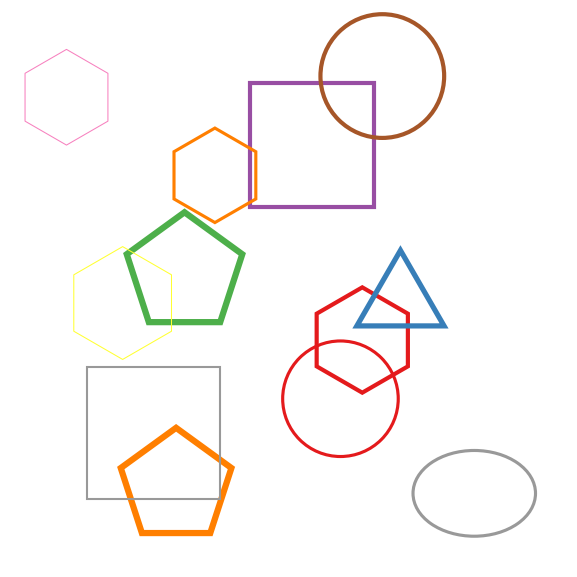[{"shape": "circle", "thickness": 1.5, "radius": 0.5, "center": [0.59, 0.309]}, {"shape": "hexagon", "thickness": 2, "radius": 0.46, "center": [0.627, 0.41]}, {"shape": "triangle", "thickness": 2.5, "radius": 0.44, "center": [0.693, 0.478]}, {"shape": "pentagon", "thickness": 3, "radius": 0.53, "center": [0.32, 0.526]}, {"shape": "square", "thickness": 2, "radius": 0.54, "center": [0.54, 0.747]}, {"shape": "hexagon", "thickness": 1.5, "radius": 0.41, "center": [0.372, 0.696]}, {"shape": "pentagon", "thickness": 3, "radius": 0.5, "center": [0.305, 0.158]}, {"shape": "hexagon", "thickness": 0.5, "radius": 0.49, "center": [0.212, 0.474]}, {"shape": "circle", "thickness": 2, "radius": 0.54, "center": [0.662, 0.867]}, {"shape": "hexagon", "thickness": 0.5, "radius": 0.41, "center": [0.115, 0.831]}, {"shape": "oval", "thickness": 1.5, "radius": 0.53, "center": [0.821, 0.145]}, {"shape": "square", "thickness": 1, "radius": 0.57, "center": [0.266, 0.249]}]